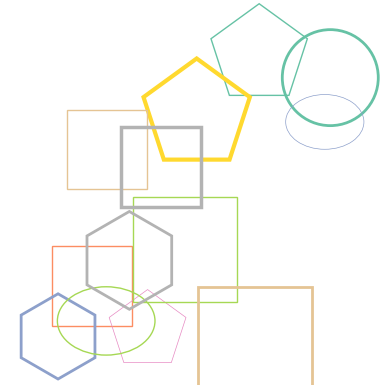[{"shape": "pentagon", "thickness": 1, "radius": 0.66, "center": [0.673, 0.859]}, {"shape": "circle", "thickness": 2, "radius": 0.62, "center": [0.858, 0.798]}, {"shape": "square", "thickness": 1, "radius": 0.52, "center": [0.24, 0.257]}, {"shape": "oval", "thickness": 0.5, "radius": 0.51, "center": [0.844, 0.683]}, {"shape": "hexagon", "thickness": 2, "radius": 0.55, "center": [0.151, 0.126]}, {"shape": "pentagon", "thickness": 0.5, "radius": 0.52, "center": [0.383, 0.143]}, {"shape": "oval", "thickness": 1, "radius": 0.63, "center": [0.276, 0.166]}, {"shape": "square", "thickness": 1, "radius": 0.68, "center": [0.481, 0.352]}, {"shape": "pentagon", "thickness": 3, "radius": 0.73, "center": [0.511, 0.703]}, {"shape": "square", "thickness": 2, "radius": 0.74, "center": [0.663, 0.108]}, {"shape": "square", "thickness": 1, "radius": 0.52, "center": [0.278, 0.612]}, {"shape": "square", "thickness": 2.5, "radius": 0.52, "center": [0.417, 0.567]}, {"shape": "hexagon", "thickness": 2, "radius": 0.64, "center": [0.336, 0.324]}]